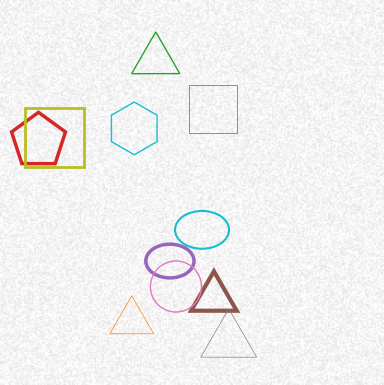[{"shape": "square", "thickness": 0.5, "radius": 0.31, "center": [0.553, 0.717]}, {"shape": "triangle", "thickness": 0.5, "radius": 0.33, "center": [0.342, 0.166]}, {"shape": "triangle", "thickness": 1, "radius": 0.36, "center": [0.405, 0.845]}, {"shape": "pentagon", "thickness": 2.5, "radius": 0.37, "center": [0.1, 0.635]}, {"shape": "oval", "thickness": 2.5, "radius": 0.31, "center": [0.441, 0.322]}, {"shape": "triangle", "thickness": 3, "radius": 0.34, "center": [0.556, 0.227]}, {"shape": "circle", "thickness": 1, "radius": 0.33, "center": [0.457, 0.256]}, {"shape": "triangle", "thickness": 0.5, "radius": 0.42, "center": [0.594, 0.114]}, {"shape": "square", "thickness": 2, "radius": 0.39, "center": [0.141, 0.643]}, {"shape": "oval", "thickness": 1.5, "radius": 0.35, "center": [0.525, 0.403]}, {"shape": "hexagon", "thickness": 1, "radius": 0.34, "center": [0.349, 0.666]}]